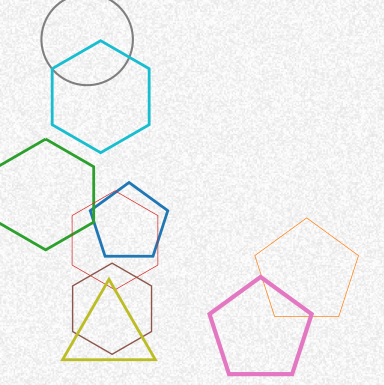[{"shape": "pentagon", "thickness": 2, "radius": 0.53, "center": [0.335, 0.42]}, {"shape": "pentagon", "thickness": 0.5, "radius": 0.71, "center": [0.797, 0.292]}, {"shape": "hexagon", "thickness": 2, "radius": 0.72, "center": [0.119, 0.495]}, {"shape": "hexagon", "thickness": 0.5, "radius": 0.64, "center": [0.299, 0.376]}, {"shape": "hexagon", "thickness": 1, "radius": 0.59, "center": [0.291, 0.198]}, {"shape": "pentagon", "thickness": 3, "radius": 0.7, "center": [0.677, 0.141]}, {"shape": "circle", "thickness": 1.5, "radius": 0.59, "center": [0.226, 0.898]}, {"shape": "triangle", "thickness": 2, "radius": 0.7, "center": [0.283, 0.135]}, {"shape": "hexagon", "thickness": 2, "radius": 0.73, "center": [0.261, 0.749]}]